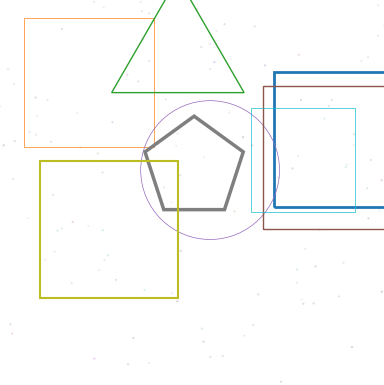[{"shape": "square", "thickness": 2, "radius": 0.88, "center": [0.886, 0.638]}, {"shape": "square", "thickness": 0.5, "radius": 0.84, "center": [0.231, 0.785]}, {"shape": "triangle", "thickness": 1, "radius": 0.99, "center": [0.462, 0.859]}, {"shape": "circle", "thickness": 0.5, "radius": 0.9, "center": [0.546, 0.558]}, {"shape": "square", "thickness": 1, "radius": 0.93, "center": [0.87, 0.591]}, {"shape": "pentagon", "thickness": 2.5, "radius": 0.67, "center": [0.504, 0.564]}, {"shape": "square", "thickness": 1.5, "radius": 0.89, "center": [0.283, 0.404]}, {"shape": "square", "thickness": 0.5, "radius": 0.68, "center": [0.788, 0.583]}]